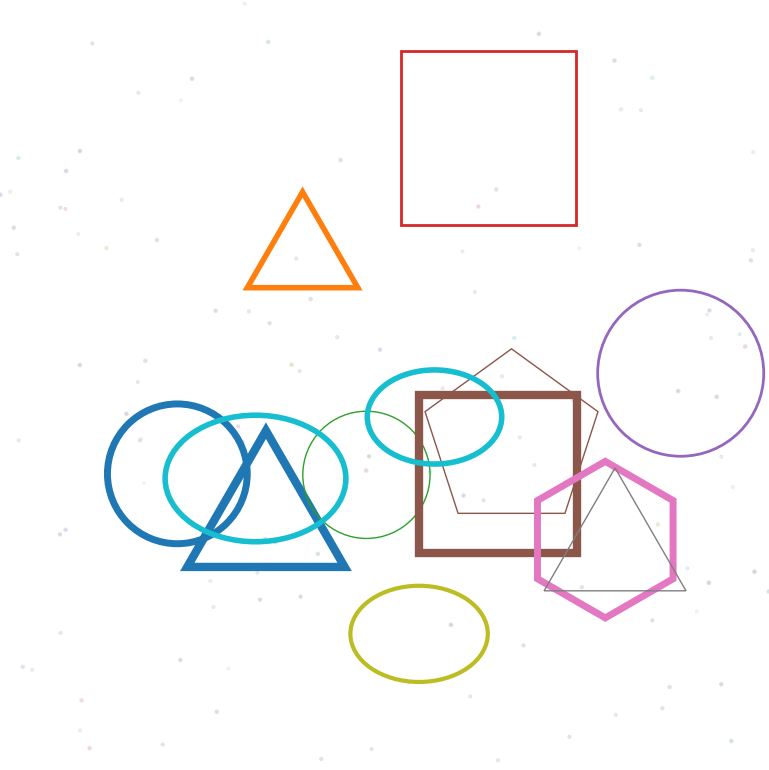[{"shape": "triangle", "thickness": 3, "radius": 0.59, "center": [0.345, 0.323]}, {"shape": "circle", "thickness": 2.5, "radius": 0.45, "center": [0.23, 0.385]}, {"shape": "triangle", "thickness": 2, "radius": 0.41, "center": [0.393, 0.668]}, {"shape": "circle", "thickness": 0.5, "radius": 0.41, "center": [0.476, 0.383]}, {"shape": "square", "thickness": 1, "radius": 0.57, "center": [0.635, 0.82]}, {"shape": "circle", "thickness": 1, "radius": 0.54, "center": [0.884, 0.515]}, {"shape": "square", "thickness": 3, "radius": 0.51, "center": [0.647, 0.385]}, {"shape": "pentagon", "thickness": 0.5, "radius": 0.59, "center": [0.664, 0.429]}, {"shape": "hexagon", "thickness": 2.5, "radius": 0.51, "center": [0.786, 0.299]}, {"shape": "triangle", "thickness": 0.5, "radius": 0.53, "center": [0.799, 0.286]}, {"shape": "oval", "thickness": 1.5, "radius": 0.45, "center": [0.544, 0.177]}, {"shape": "oval", "thickness": 2, "radius": 0.59, "center": [0.332, 0.379]}, {"shape": "oval", "thickness": 2, "radius": 0.44, "center": [0.564, 0.458]}]